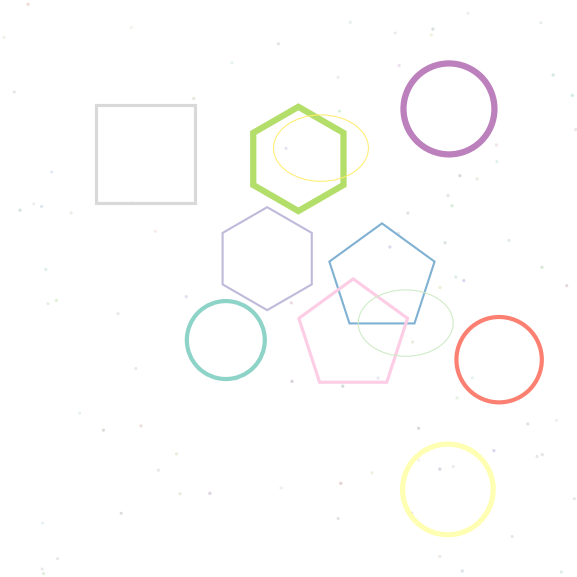[{"shape": "circle", "thickness": 2, "radius": 0.34, "center": [0.391, 0.41]}, {"shape": "circle", "thickness": 2.5, "radius": 0.39, "center": [0.776, 0.152]}, {"shape": "hexagon", "thickness": 1, "radius": 0.45, "center": [0.463, 0.551]}, {"shape": "circle", "thickness": 2, "radius": 0.37, "center": [0.864, 0.376]}, {"shape": "pentagon", "thickness": 1, "radius": 0.48, "center": [0.661, 0.517]}, {"shape": "hexagon", "thickness": 3, "radius": 0.45, "center": [0.517, 0.724]}, {"shape": "pentagon", "thickness": 1.5, "radius": 0.49, "center": [0.612, 0.417]}, {"shape": "square", "thickness": 1.5, "radius": 0.43, "center": [0.252, 0.733]}, {"shape": "circle", "thickness": 3, "radius": 0.39, "center": [0.777, 0.811]}, {"shape": "oval", "thickness": 0.5, "radius": 0.41, "center": [0.702, 0.44]}, {"shape": "oval", "thickness": 0.5, "radius": 0.41, "center": [0.556, 0.743]}]